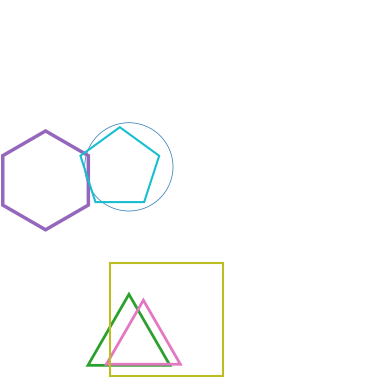[{"shape": "circle", "thickness": 0.5, "radius": 0.57, "center": [0.335, 0.567]}, {"shape": "triangle", "thickness": 2, "radius": 0.61, "center": [0.335, 0.113]}, {"shape": "hexagon", "thickness": 2.5, "radius": 0.64, "center": [0.118, 0.532]}, {"shape": "triangle", "thickness": 2, "radius": 0.55, "center": [0.372, 0.109]}, {"shape": "square", "thickness": 1.5, "radius": 0.73, "center": [0.432, 0.17]}, {"shape": "pentagon", "thickness": 1.5, "radius": 0.54, "center": [0.311, 0.562]}]